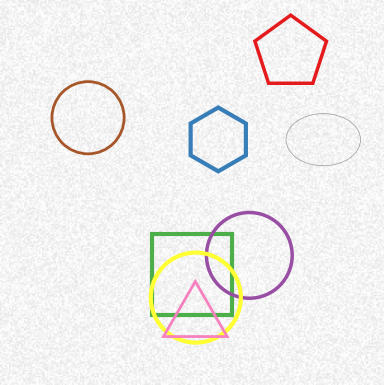[{"shape": "pentagon", "thickness": 2.5, "radius": 0.49, "center": [0.755, 0.863]}, {"shape": "hexagon", "thickness": 3, "radius": 0.41, "center": [0.567, 0.638]}, {"shape": "square", "thickness": 3, "radius": 0.52, "center": [0.498, 0.286]}, {"shape": "circle", "thickness": 2.5, "radius": 0.56, "center": [0.648, 0.337]}, {"shape": "circle", "thickness": 3, "radius": 0.58, "center": [0.509, 0.227]}, {"shape": "circle", "thickness": 2, "radius": 0.47, "center": [0.229, 0.694]}, {"shape": "triangle", "thickness": 2, "radius": 0.48, "center": [0.507, 0.174]}, {"shape": "oval", "thickness": 0.5, "radius": 0.48, "center": [0.84, 0.637]}]